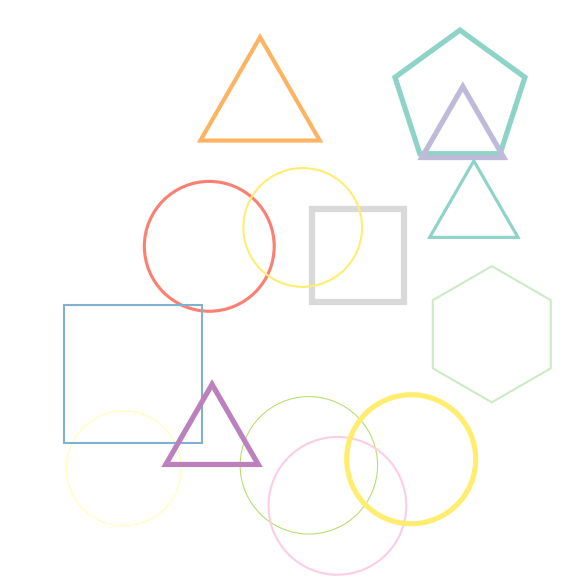[{"shape": "pentagon", "thickness": 2.5, "radius": 0.59, "center": [0.796, 0.829]}, {"shape": "triangle", "thickness": 1.5, "radius": 0.44, "center": [0.82, 0.632]}, {"shape": "circle", "thickness": 0.5, "radius": 0.5, "center": [0.214, 0.188]}, {"shape": "triangle", "thickness": 2.5, "radius": 0.41, "center": [0.801, 0.767]}, {"shape": "circle", "thickness": 1.5, "radius": 0.56, "center": [0.362, 0.573]}, {"shape": "square", "thickness": 1, "radius": 0.6, "center": [0.231, 0.352]}, {"shape": "triangle", "thickness": 2, "radius": 0.6, "center": [0.45, 0.815]}, {"shape": "circle", "thickness": 0.5, "radius": 0.59, "center": [0.535, 0.193]}, {"shape": "circle", "thickness": 1, "radius": 0.6, "center": [0.584, 0.123]}, {"shape": "square", "thickness": 3, "radius": 0.4, "center": [0.62, 0.557]}, {"shape": "triangle", "thickness": 2.5, "radius": 0.46, "center": [0.367, 0.241]}, {"shape": "hexagon", "thickness": 1, "radius": 0.59, "center": [0.852, 0.42]}, {"shape": "circle", "thickness": 1, "radius": 0.51, "center": [0.524, 0.605]}, {"shape": "circle", "thickness": 2.5, "radius": 0.56, "center": [0.712, 0.204]}]